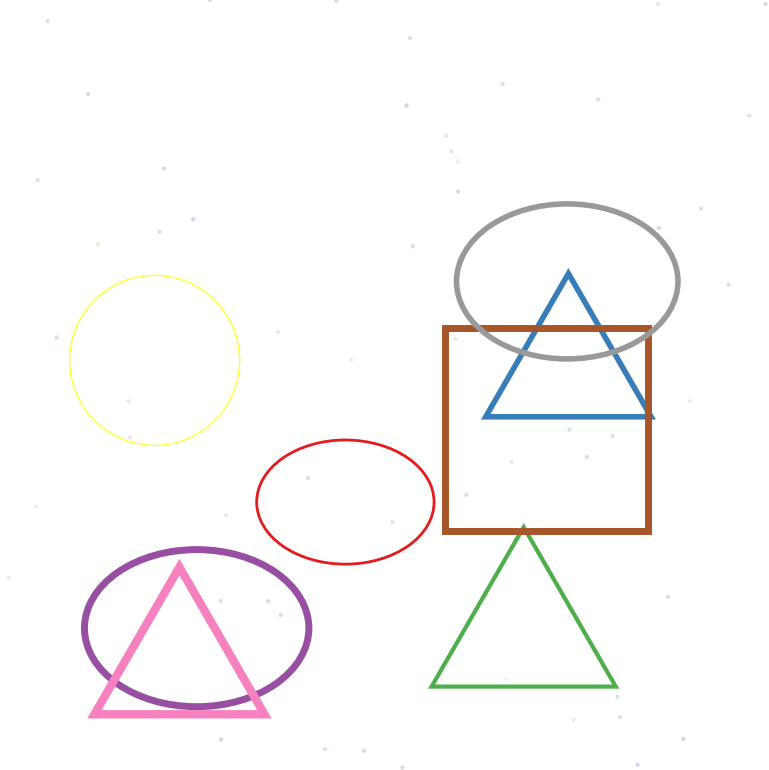[{"shape": "oval", "thickness": 1, "radius": 0.58, "center": [0.449, 0.348]}, {"shape": "triangle", "thickness": 2, "radius": 0.62, "center": [0.738, 0.521]}, {"shape": "triangle", "thickness": 1.5, "radius": 0.69, "center": [0.68, 0.177]}, {"shape": "oval", "thickness": 2.5, "radius": 0.73, "center": [0.255, 0.184]}, {"shape": "circle", "thickness": 0.5, "radius": 0.55, "center": [0.201, 0.532]}, {"shape": "square", "thickness": 2.5, "radius": 0.66, "center": [0.709, 0.442]}, {"shape": "triangle", "thickness": 3, "radius": 0.64, "center": [0.233, 0.136]}, {"shape": "oval", "thickness": 2, "radius": 0.72, "center": [0.737, 0.635]}]